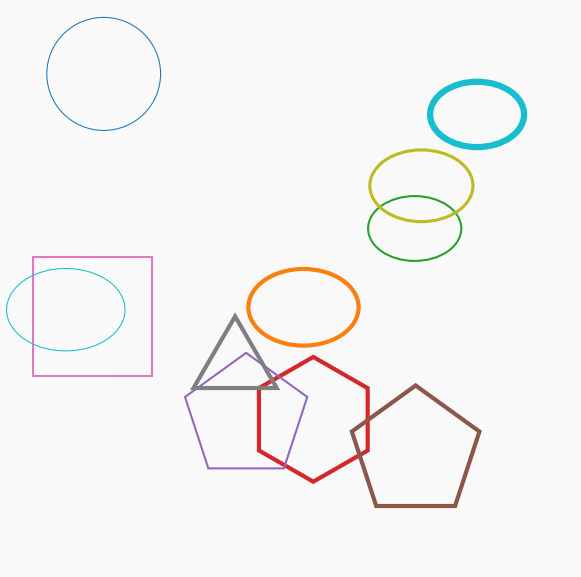[{"shape": "circle", "thickness": 0.5, "radius": 0.49, "center": [0.178, 0.871]}, {"shape": "oval", "thickness": 2, "radius": 0.47, "center": [0.522, 0.467]}, {"shape": "oval", "thickness": 1, "radius": 0.4, "center": [0.713, 0.603]}, {"shape": "hexagon", "thickness": 2, "radius": 0.54, "center": [0.539, 0.273]}, {"shape": "pentagon", "thickness": 1, "radius": 0.55, "center": [0.423, 0.278]}, {"shape": "pentagon", "thickness": 2, "radius": 0.58, "center": [0.715, 0.216]}, {"shape": "square", "thickness": 1, "radius": 0.51, "center": [0.16, 0.451]}, {"shape": "triangle", "thickness": 2, "radius": 0.41, "center": [0.405, 0.369]}, {"shape": "oval", "thickness": 1.5, "radius": 0.44, "center": [0.725, 0.677]}, {"shape": "oval", "thickness": 3, "radius": 0.4, "center": [0.821, 0.801]}, {"shape": "oval", "thickness": 0.5, "radius": 0.51, "center": [0.113, 0.463]}]